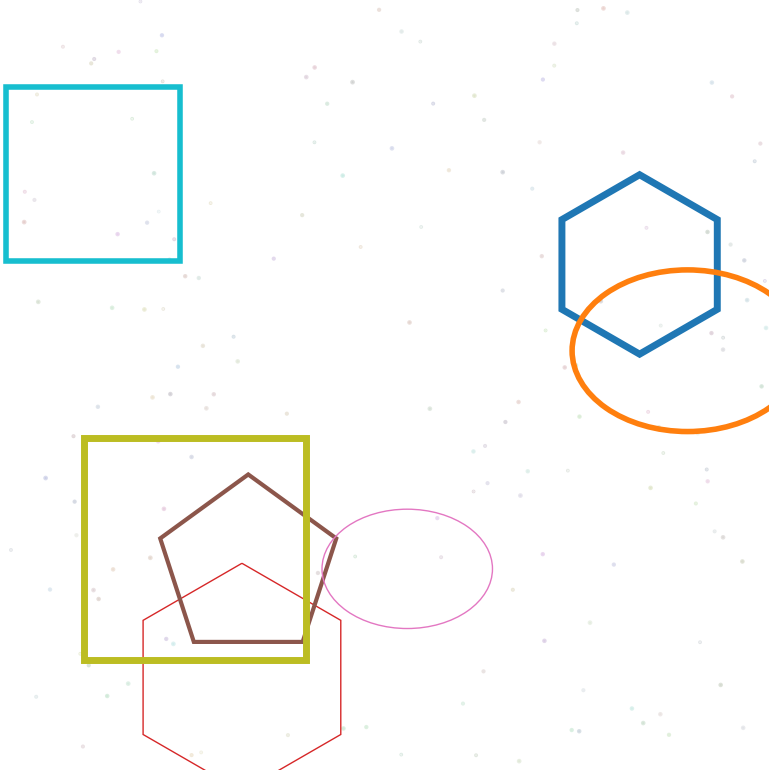[{"shape": "hexagon", "thickness": 2.5, "radius": 0.58, "center": [0.831, 0.657]}, {"shape": "oval", "thickness": 2, "radius": 0.75, "center": [0.893, 0.545]}, {"shape": "hexagon", "thickness": 0.5, "radius": 0.74, "center": [0.314, 0.12]}, {"shape": "pentagon", "thickness": 1.5, "radius": 0.6, "center": [0.322, 0.264]}, {"shape": "oval", "thickness": 0.5, "radius": 0.55, "center": [0.529, 0.261]}, {"shape": "square", "thickness": 2.5, "radius": 0.72, "center": [0.253, 0.287]}, {"shape": "square", "thickness": 2, "radius": 0.56, "center": [0.121, 0.774]}]